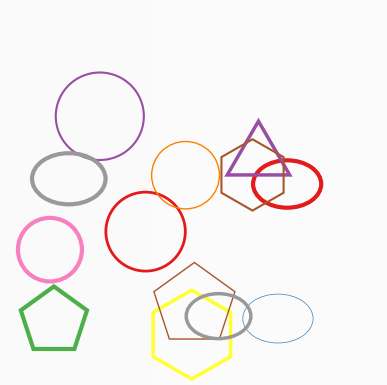[{"shape": "circle", "thickness": 2, "radius": 0.51, "center": [0.376, 0.398]}, {"shape": "oval", "thickness": 3, "radius": 0.44, "center": [0.741, 0.522]}, {"shape": "oval", "thickness": 0.5, "radius": 0.45, "center": [0.717, 0.173]}, {"shape": "pentagon", "thickness": 3, "radius": 0.45, "center": [0.139, 0.166]}, {"shape": "circle", "thickness": 1.5, "radius": 0.57, "center": [0.258, 0.698]}, {"shape": "triangle", "thickness": 2.5, "radius": 0.47, "center": [0.667, 0.592]}, {"shape": "circle", "thickness": 1, "radius": 0.44, "center": [0.479, 0.545]}, {"shape": "hexagon", "thickness": 2.5, "radius": 0.58, "center": [0.495, 0.131]}, {"shape": "pentagon", "thickness": 1, "radius": 0.55, "center": [0.502, 0.208]}, {"shape": "hexagon", "thickness": 1.5, "radius": 0.46, "center": [0.652, 0.546]}, {"shape": "circle", "thickness": 3, "radius": 0.41, "center": [0.129, 0.352]}, {"shape": "oval", "thickness": 3, "radius": 0.47, "center": [0.178, 0.536]}, {"shape": "oval", "thickness": 2.5, "radius": 0.42, "center": [0.564, 0.179]}]